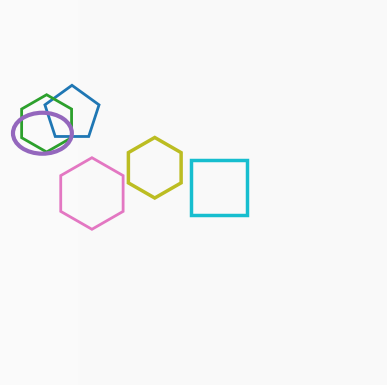[{"shape": "pentagon", "thickness": 2, "radius": 0.37, "center": [0.186, 0.705]}, {"shape": "hexagon", "thickness": 2, "radius": 0.37, "center": [0.12, 0.68]}, {"shape": "oval", "thickness": 3, "radius": 0.38, "center": [0.109, 0.654]}, {"shape": "hexagon", "thickness": 2, "radius": 0.46, "center": [0.237, 0.497]}, {"shape": "hexagon", "thickness": 2.5, "radius": 0.39, "center": [0.399, 0.564]}, {"shape": "square", "thickness": 2.5, "radius": 0.36, "center": [0.565, 0.513]}]